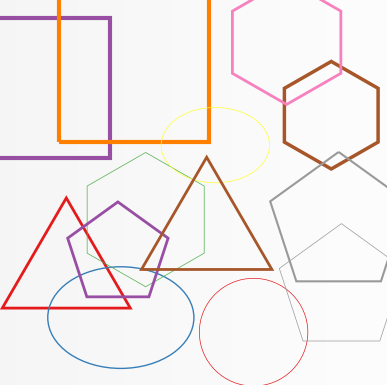[{"shape": "circle", "thickness": 0.5, "radius": 0.7, "center": [0.654, 0.137]}, {"shape": "triangle", "thickness": 2, "radius": 0.95, "center": [0.171, 0.295]}, {"shape": "oval", "thickness": 1, "radius": 0.94, "center": [0.312, 0.175]}, {"shape": "hexagon", "thickness": 0.5, "radius": 0.87, "center": [0.376, 0.43]}, {"shape": "pentagon", "thickness": 2, "radius": 0.68, "center": [0.304, 0.339]}, {"shape": "square", "thickness": 3, "radius": 0.91, "center": [0.103, 0.772]}, {"shape": "square", "thickness": 3, "radius": 0.97, "center": [0.346, 0.824]}, {"shape": "oval", "thickness": 0.5, "radius": 0.7, "center": [0.556, 0.623]}, {"shape": "hexagon", "thickness": 2.5, "radius": 0.7, "center": [0.855, 0.701]}, {"shape": "triangle", "thickness": 2, "radius": 0.97, "center": [0.533, 0.397]}, {"shape": "hexagon", "thickness": 2, "radius": 0.81, "center": [0.74, 0.89]}, {"shape": "pentagon", "thickness": 1.5, "radius": 0.93, "center": [0.874, 0.42]}, {"shape": "pentagon", "thickness": 0.5, "radius": 0.84, "center": [0.881, 0.251]}]